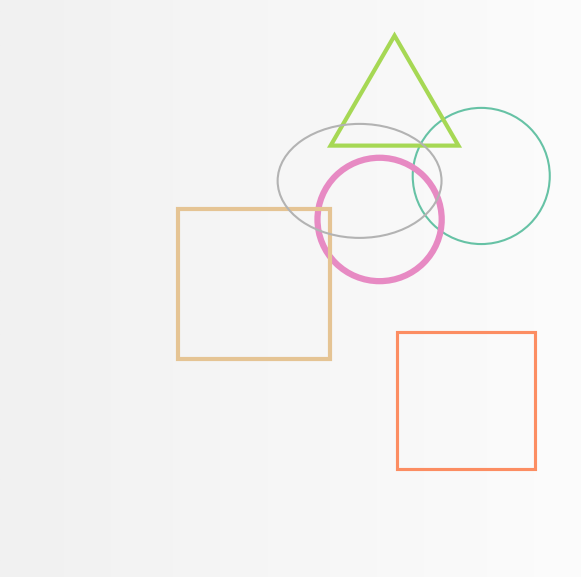[{"shape": "circle", "thickness": 1, "radius": 0.59, "center": [0.828, 0.694]}, {"shape": "square", "thickness": 1.5, "radius": 0.59, "center": [0.802, 0.306]}, {"shape": "circle", "thickness": 3, "radius": 0.53, "center": [0.653, 0.619]}, {"shape": "triangle", "thickness": 2, "radius": 0.63, "center": [0.679, 0.81]}, {"shape": "square", "thickness": 2, "radius": 0.65, "center": [0.437, 0.507]}, {"shape": "oval", "thickness": 1, "radius": 0.7, "center": [0.619, 0.686]}]